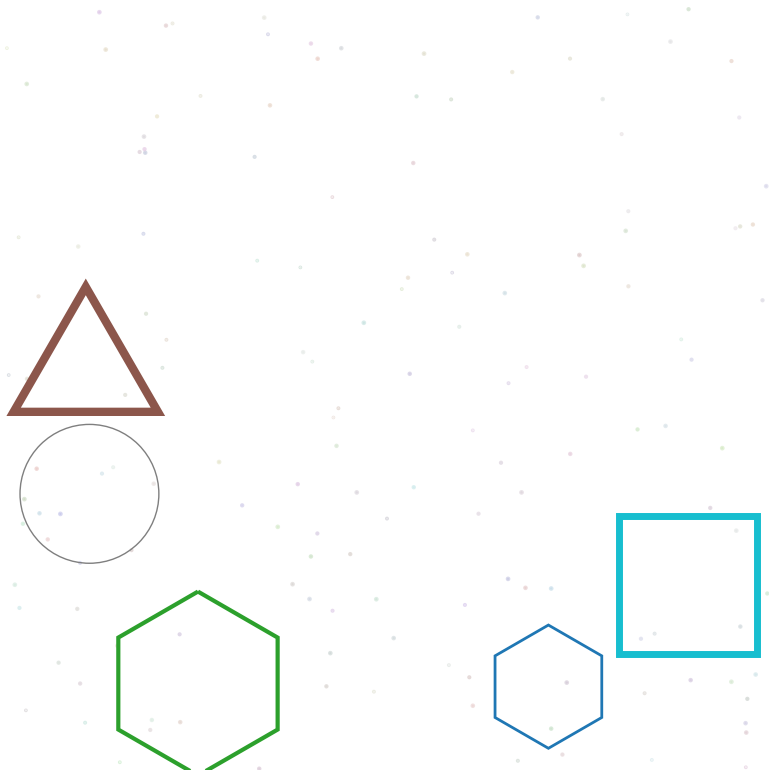[{"shape": "hexagon", "thickness": 1, "radius": 0.4, "center": [0.712, 0.108]}, {"shape": "hexagon", "thickness": 1.5, "radius": 0.6, "center": [0.257, 0.112]}, {"shape": "triangle", "thickness": 3, "radius": 0.54, "center": [0.111, 0.519]}, {"shape": "circle", "thickness": 0.5, "radius": 0.45, "center": [0.116, 0.359]}, {"shape": "square", "thickness": 2.5, "radius": 0.45, "center": [0.894, 0.24]}]